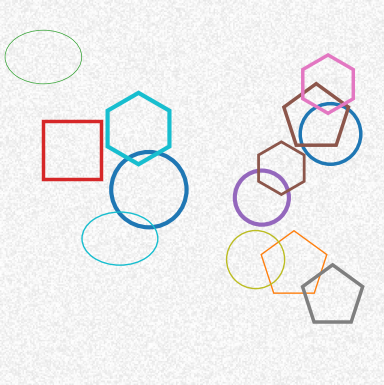[{"shape": "circle", "thickness": 2.5, "radius": 0.39, "center": [0.858, 0.652]}, {"shape": "circle", "thickness": 3, "radius": 0.49, "center": [0.387, 0.507]}, {"shape": "pentagon", "thickness": 1, "radius": 0.45, "center": [0.764, 0.311]}, {"shape": "oval", "thickness": 0.5, "radius": 0.5, "center": [0.113, 0.852]}, {"shape": "square", "thickness": 2.5, "radius": 0.37, "center": [0.187, 0.61]}, {"shape": "circle", "thickness": 3, "radius": 0.35, "center": [0.68, 0.487]}, {"shape": "hexagon", "thickness": 2, "radius": 0.34, "center": [0.731, 0.563]}, {"shape": "pentagon", "thickness": 2.5, "radius": 0.44, "center": [0.821, 0.694]}, {"shape": "hexagon", "thickness": 2.5, "radius": 0.38, "center": [0.852, 0.781]}, {"shape": "pentagon", "thickness": 2.5, "radius": 0.41, "center": [0.864, 0.23]}, {"shape": "circle", "thickness": 1, "radius": 0.38, "center": [0.664, 0.326]}, {"shape": "hexagon", "thickness": 3, "radius": 0.46, "center": [0.36, 0.666]}, {"shape": "oval", "thickness": 1, "radius": 0.49, "center": [0.311, 0.38]}]